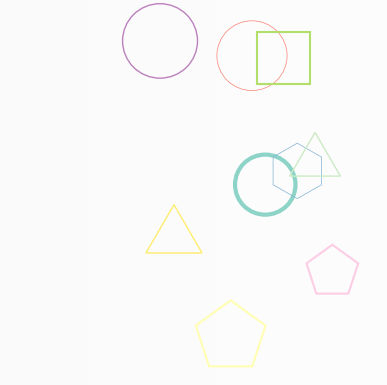[{"shape": "circle", "thickness": 3, "radius": 0.39, "center": [0.685, 0.52]}, {"shape": "pentagon", "thickness": 1.5, "radius": 0.47, "center": [0.595, 0.125]}, {"shape": "circle", "thickness": 0.5, "radius": 0.45, "center": [0.65, 0.855]}, {"shape": "hexagon", "thickness": 0.5, "radius": 0.36, "center": [0.767, 0.556]}, {"shape": "square", "thickness": 1.5, "radius": 0.34, "center": [0.732, 0.849]}, {"shape": "pentagon", "thickness": 1.5, "radius": 0.35, "center": [0.858, 0.294]}, {"shape": "circle", "thickness": 1, "radius": 0.48, "center": [0.413, 0.894]}, {"shape": "triangle", "thickness": 1, "radius": 0.38, "center": [0.813, 0.58]}, {"shape": "triangle", "thickness": 1, "radius": 0.42, "center": [0.449, 0.385]}]